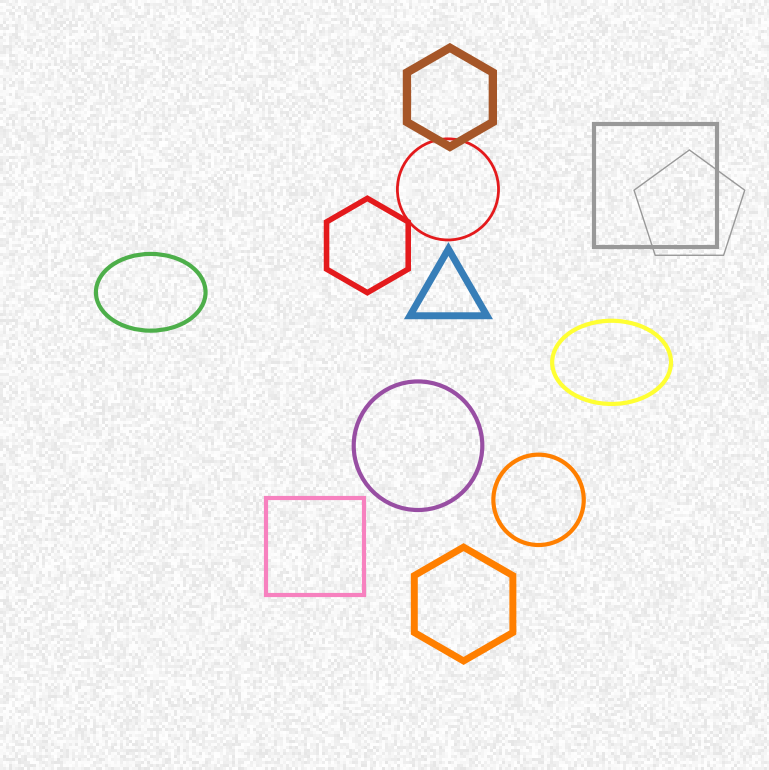[{"shape": "circle", "thickness": 1, "radius": 0.33, "center": [0.582, 0.754]}, {"shape": "hexagon", "thickness": 2, "radius": 0.31, "center": [0.477, 0.681]}, {"shape": "triangle", "thickness": 2.5, "radius": 0.29, "center": [0.582, 0.619]}, {"shape": "oval", "thickness": 1.5, "radius": 0.36, "center": [0.196, 0.62]}, {"shape": "circle", "thickness": 1.5, "radius": 0.42, "center": [0.543, 0.421]}, {"shape": "hexagon", "thickness": 2.5, "radius": 0.37, "center": [0.602, 0.216]}, {"shape": "circle", "thickness": 1.5, "radius": 0.29, "center": [0.699, 0.351]}, {"shape": "oval", "thickness": 1.5, "radius": 0.39, "center": [0.794, 0.529]}, {"shape": "hexagon", "thickness": 3, "radius": 0.32, "center": [0.584, 0.874]}, {"shape": "square", "thickness": 1.5, "radius": 0.32, "center": [0.409, 0.29]}, {"shape": "square", "thickness": 1.5, "radius": 0.4, "center": [0.851, 0.759]}, {"shape": "pentagon", "thickness": 0.5, "radius": 0.38, "center": [0.895, 0.73]}]